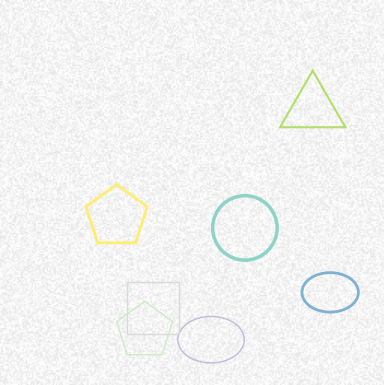[{"shape": "circle", "thickness": 2.5, "radius": 0.42, "center": [0.636, 0.408]}, {"shape": "oval", "thickness": 1, "radius": 0.43, "center": [0.548, 0.118]}, {"shape": "oval", "thickness": 2, "radius": 0.37, "center": [0.858, 0.241]}, {"shape": "triangle", "thickness": 1.5, "radius": 0.49, "center": [0.812, 0.718]}, {"shape": "square", "thickness": 1, "radius": 0.33, "center": [0.397, 0.201]}, {"shape": "pentagon", "thickness": 1, "radius": 0.38, "center": [0.376, 0.141]}, {"shape": "pentagon", "thickness": 2, "radius": 0.42, "center": [0.303, 0.437]}]